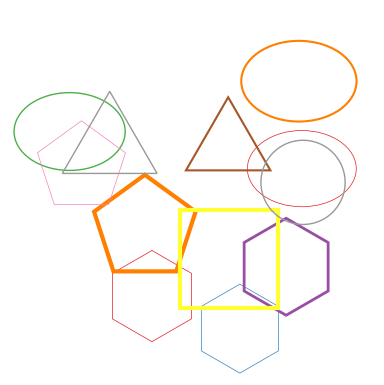[{"shape": "hexagon", "thickness": 0.5, "radius": 0.59, "center": [0.395, 0.231]}, {"shape": "oval", "thickness": 0.5, "radius": 0.71, "center": [0.784, 0.562]}, {"shape": "hexagon", "thickness": 0.5, "radius": 0.58, "center": [0.623, 0.146]}, {"shape": "oval", "thickness": 1, "radius": 0.72, "center": [0.181, 0.658]}, {"shape": "hexagon", "thickness": 2, "radius": 0.63, "center": [0.743, 0.307]}, {"shape": "pentagon", "thickness": 3, "radius": 0.69, "center": [0.376, 0.407]}, {"shape": "oval", "thickness": 1.5, "radius": 0.75, "center": [0.776, 0.789]}, {"shape": "square", "thickness": 3, "radius": 0.64, "center": [0.595, 0.328]}, {"shape": "triangle", "thickness": 1.5, "radius": 0.63, "center": [0.593, 0.621]}, {"shape": "pentagon", "thickness": 0.5, "radius": 0.6, "center": [0.212, 0.566]}, {"shape": "triangle", "thickness": 1, "radius": 0.71, "center": [0.285, 0.621]}, {"shape": "circle", "thickness": 1, "radius": 0.55, "center": [0.787, 0.526]}]